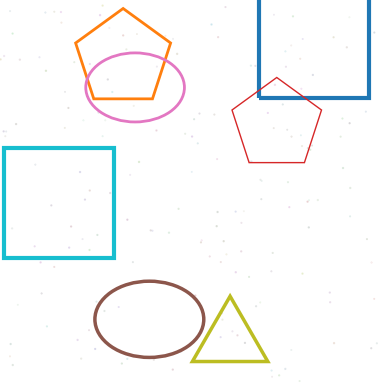[{"shape": "square", "thickness": 3, "radius": 0.72, "center": [0.815, 0.888]}, {"shape": "pentagon", "thickness": 2, "radius": 0.65, "center": [0.32, 0.848]}, {"shape": "pentagon", "thickness": 1, "radius": 0.61, "center": [0.719, 0.676]}, {"shape": "oval", "thickness": 2.5, "radius": 0.71, "center": [0.388, 0.171]}, {"shape": "oval", "thickness": 2, "radius": 0.64, "center": [0.351, 0.773]}, {"shape": "triangle", "thickness": 2.5, "radius": 0.57, "center": [0.598, 0.118]}, {"shape": "square", "thickness": 3, "radius": 0.71, "center": [0.153, 0.473]}]